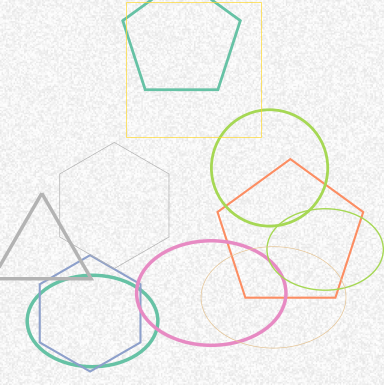[{"shape": "pentagon", "thickness": 2, "radius": 0.8, "center": [0.472, 0.897]}, {"shape": "oval", "thickness": 2.5, "radius": 0.85, "center": [0.24, 0.166]}, {"shape": "pentagon", "thickness": 1.5, "radius": 0.99, "center": [0.754, 0.388]}, {"shape": "hexagon", "thickness": 1.5, "radius": 0.76, "center": [0.234, 0.186]}, {"shape": "oval", "thickness": 2.5, "radius": 0.97, "center": [0.549, 0.239]}, {"shape": "circle", "thickness": 2, "radius": 0.76, "center": [0.7, 0.564]}, {"shape": "oval", "thickness": 1, "radius": 0.76, "center": [0.845, 0.352]}, {"shape": "square", "thickness": 0.5, "radius": 0.87, "center": [0.503, 0.819]}, {"shape": "oval", "thickness": 0.5, "radius": 0.94, "center": [0.71, 0.228]}, {"shape": "hexagon", "thickness": 0.5, "radius": 0.82, "center": [0.297, 0.466]}, {"shape": "triangle", "thickness": 2.5, "radius": 0.74, "center": [0.109, 0.35]}]